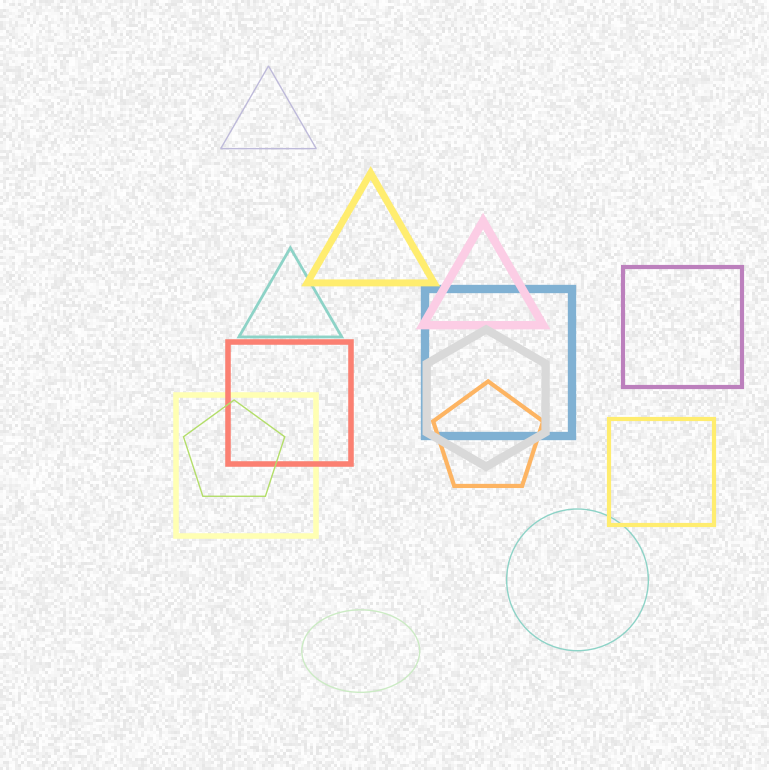[{"shape": "triangle", "thickness": 1, "radius": 0.39, "center": [0.377, 0.601]}, {"shape": "circle", "thickness": 0.5, "radius": 0.46, "center": [0.75, 0.247]}, {"shape": "square", "thickness": 2, "radius": 0.46, "center": [0.319, 0.395]}, {"shape": "triangle", "thickness": 0.5, "radius": 0.36, "center": [0.349, 0.843]}, {"shape": "square", "thickness": 2, "radius": 0.4, "center": [0.376, 0.476]}, {"shape": "square", "thickness": 3, "radius": 0.48, "center": [0.647, 0.529]}, {"shape": "pentagon", "thickness": 1.5, "radius": 0.38, "center": [0.634, 0.43]}, {"shape": "pentagon", "thickness": 0.5, "radius": 0.35, "center": [0.304, 0.411]}, {"shape": "triangle", "thickness": 3, "radius": 0.45, "center": [0.627, 0.623]}, {"shape": "hexagon", "thickness": 3, "radius": 0.45, "center": [0.631, 0.483]}, {"shape": "square", "thickness": 1.5, "radius": 0.39, "center": [0.886, 0.576]}, {"shape": "oval", "thickness": 0.5, "radius": 0.38, "center": [0.469, 0.154]}, {"shape": "square", "thickness": 1.5, "radius": 0.34, "center": [0.859, 0.387]}, {"shape": "triangle", "thickness": 2.5, "radius": 0.48, "center": [0.481, 0.68]}]